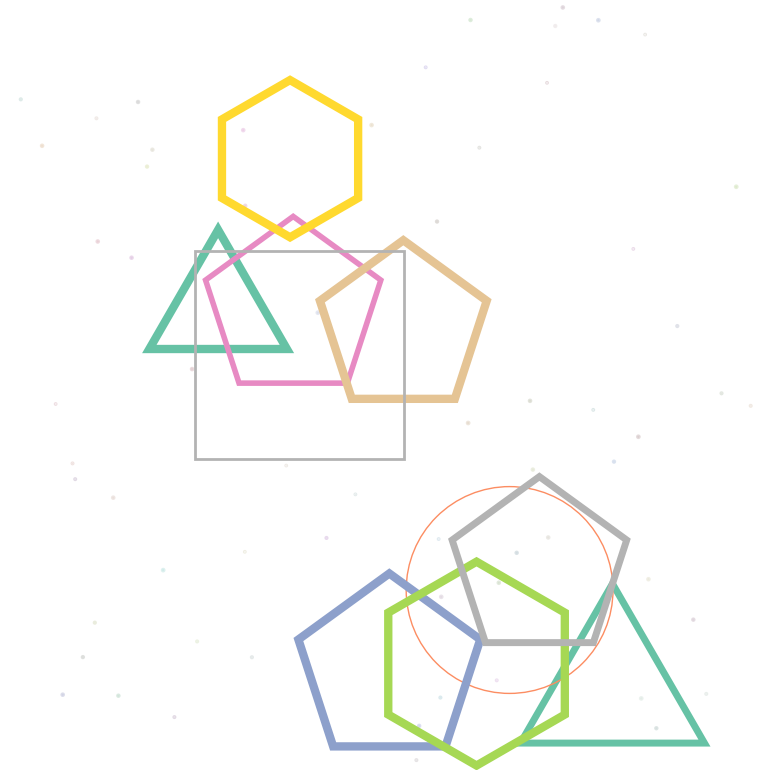[{"shape": "triangle", "thickness": 3, "radius": 0.52, "center": [0.283, 0.598]}, {"shape": "triangle", "thickness": 2.5, "radius": 0.69, "center": [0.795, 0.104]}, {"shape": "circle", "thickness": 0.5, "radius": 0.67, "center": [0.662, 0.234]}, {"shape": "pentagon", "thickness": 3, "radius": 0.62, "center": [0.506, 0.131]}, {"shape": "pentagon", "thickness": 2, "radius": 0.6, "center": [0.381, 0.599]}, {"shape": "hexagon", "thickness": 3, "radius": 0.66, "center": [0.619, 0.138]}, {"shape": "hexagon", "thickness": 3, "radius": 0.51, "center": [0.377, 0.794]}, {"shape": "pentagon", "thickness": 3, "radius": 0.57, "center": [0.524, 0.574]}, {"shape": "square", "thickness": 1, "radius": 0.68, "center": [0.389, 0.539]}, {"shape": "pentagon", "thickness": 2.5, "radius": 0.6, "center": [0.701, 0.262]}]